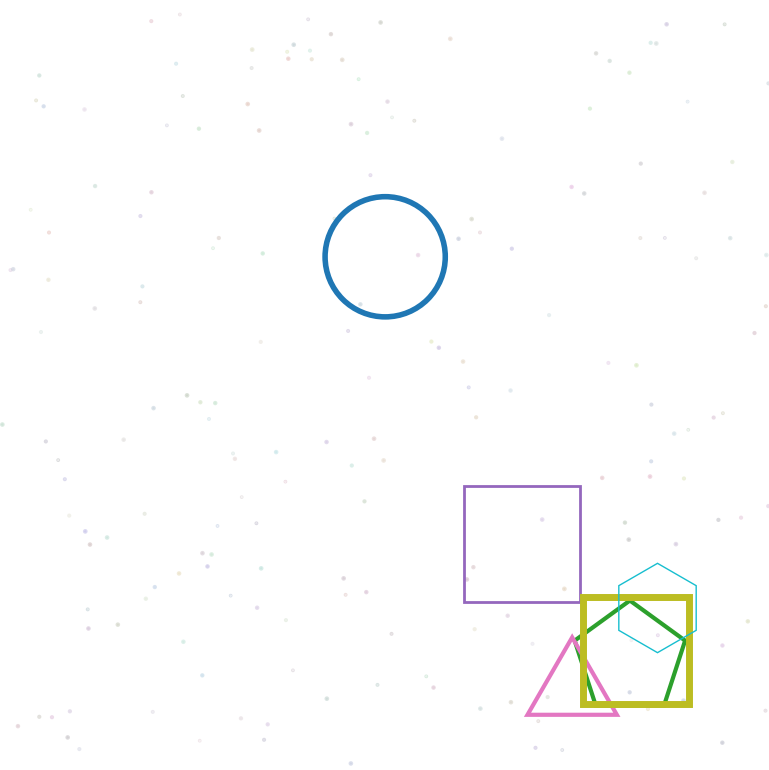[{"shape": "circle", "thickness": 2, "radius": 0.39, "center": [0.5, 0.667]}, {"shape": "pentagon", "thickness": 1.5, "radius": 0.38, "center": [0.818, 0.145]}, {"shape": "square", "thickness": 1, "radius": 0.38, "center": [0.677, 0.294]}, {"shape": "triangle", "thickness": 1.5, "radius": 0.34, "center": [0.743, 0.105]}, {"shape": "square", "thickness": 2.5, "radius": 0.35, "center": [0.826, 0.155]}, {"shape": "hexagon", "thickness": 0.5, "radius": 0.29, "center": [0.854, 0.21]}]